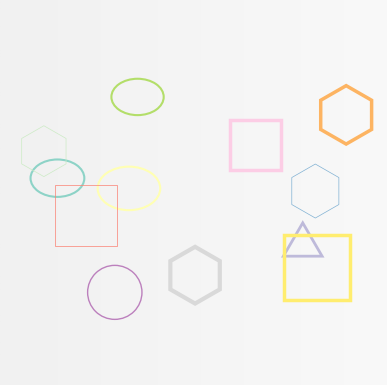[{"shape": "oval", "thickness": 1.5, "radius": 0.35, "center": [0.148, 0.537]}, {"shape": "oval", "thickness": 1.5, "radius": 0.4, "center": [0.333, 0.511]}, {"shape": "triangle", "thickness": 2, "radius": 0.29, "center": [0.781, 0.363]}, {"shape": "square", "thickness": 0.5, "radius": 0.4, "center": [0.222, 0.439]}, {"shape": "hexagon", "thickness": 0.5, "radius": 0.35, "center": [0.814, 0.504]}, {"shape": "hexagon", "thickness": 2.5, "radius": 0.38, "center": [0.893, 0.702]}, {"shape": "oval", "thickness": 1.5, "radius": 0.34, "center": [0.355, 0.748]}, {"shape": "square", "thickness": 2.5, "radius": 0.33, "center": [0.659, 0.624]}, {"shape": "hexagon", "thickness": 3, "radius": 0.37, "center": [0.503, 0.285]}, {"shape": "circle", "thickness": 1, "radius": 0.35, "center": [0.296, 0.241]}, {"shape": "hexagon", "thickness": 0.5, "radius": 0.33, "center": [0.113, 0.607]}, {"shape": "square", "thickness": 2.5, "radius": 0.43, "center": [0.818, 0.305]}]